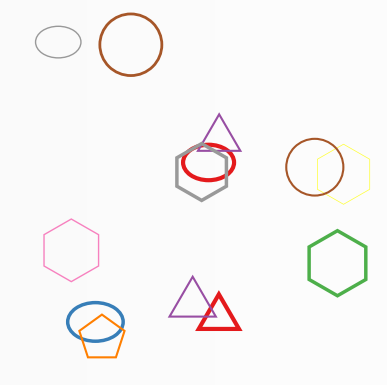[{"shape": "oval", "thickness": 3, "radius": 0.33, "center": [0.538, 0.578]}, {"shape": "triangle", "thickness": 3, "radius": 0.3, "center": [0.565, 0.176]}, {"shape": "oval", "thickness": 2.5, "radius": 0.36, "center": [0.246, 0.164]}, {"shape": "hexagon", "thickness": 2.5, "radius": 0.42, "center": [0.871, 0.316]}, {"shape": "triangle", "thickness": 1.5, "radius": 0.35, "center": [0.497, 0.212]}, {"shape": "triangle", "thickness": 1.5, "radius": 0.32, "center": [0.566, 0.64]}, {"shape": "pentagon", "thickness": 1.5, "radius": 0.31, "center": [0.263, 0.122]}, {"shape": "hexagon", "thickness": 0.5, "radius": 0.39, "center": [0.887, 0.547]}, {"shape": "circle", "thickness": 2, "radius": 0.4, "center": [0.338, 0.884]}, {"shape": "circle", "thickness": 1.5, "radius": 0.37, "center": [0.812, 0.566]}, {"shape": "hexagon", "thickness": 1, "radius": 0.41, "center": [0.184, 0.35]}, {"shape": "hexagon", "thickness": 2.5, "radius": 0.37, "center": [0.52, 0.553]}, {"shape": "oval", "thickness": 1, "radius": 0.29, "center": [0.15, 0.891]}]